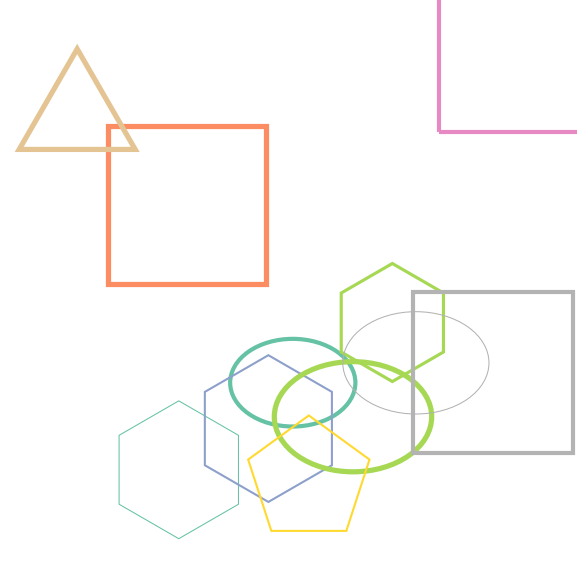[{"shape": "oval", "thickness": 2, "radius": 0.54, "center": [0.507, 0.336]}, {"shape": "hexagon", "thickness": 0.5, "radius": 0.6, "center": [0.31, 0.186]}, {"shape": "square", "thickness": 2.5, "radius": 0.68, "center": [0.324, 0.645]}, {"shape": "hexagon", "thickness": 1, "radius": 0.64, "center": [0.465, 0.257]}, {"shape": "square", "thickness": 2, "radius": 0.63, "center": [0.887, 0.896]}, {"shape": "hexagon", "thickness": 1.5, "radius": 0.51, "center": [0.679, 0.441]}, {"shape": "oval", "thickness": 2.5, "radius": 0.68, "center": [0.611, 0.278]}, {"shape": "pentagon", "thickness": 1, "radius": 0.55, "center": [0.535, 0.169]}, {"shape": "triangle", "thickness": 2.5, "radius": 0.58, "center": [0.134, 0.798]}, {"shape": "oval", "thickness": 0.5, "radius": 0.63, "center": [0.72, 0.371]}, {"shape": "square", "thickness": 2, "radius": 0.69, "center": [0.854, 0.354]}]